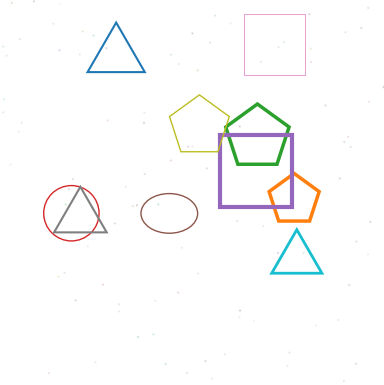[{"shape": "triangle", "thickness": 1.5, "radius": 0.43, "center": [0.302, 0.856]}, {"shape": "pentagon", "thickness": 2.5, "radius": 0.34, "center": [0.764, 0.481]}, {"shape": "pentagon", "thickness": 2.5, "radius": 0.43, "center": [0.669, 0.643]}, {"shape": "circle", "thickness": 1, "radius": 0.36, "center": [0.185, 0.446]}, {"shape": "square", "thickness": 3, "radius": 0.47, "center": [0.666, 0.555]}, {"shape": "oval", "thickness": 1, "radius": 0.37, "center": [0.44, 0.446]}, {"shape": "square", "thickness": 0.5, "radius": 0.4, "center": [0.714, 0.885]}, {"shape": "triangle", "thickness": 1.5, "radius": 0.39, "center": [0.209, 0.436]}, {"shape": "pentagon", "thickness": 1, "radius": 0.41, "center": [0.518, 0.672]}, {"shape": "triangle", "thickness": 2, "radius": 0.38, "center": [0.771, 0.328]}]